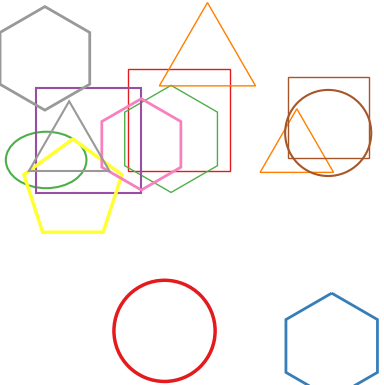[{"shape": "circle", "thickness": 2.5, "radius": 0.66, "center": [0.427, 0.141]}, {"shape": "square", "thickness": 1, "radius": 0.66, "center": [0.465, 0.689]}, {"shape": "hexagon", "thickness": 2, "radius": 0.69, "center": [0.862, 0.101]}, {"shape": "oval", "thickness": 1.5, "radius": 0.52, "center": [0.12, 0.585]}, {"shape": "hexagon", "thickness": 1, "radius": 0.7, "center": [0.444, 0.639]}, {"shape": "square", "thickness": 1.5, "radius": 0.68, "center": [0.23, 0.635]}, {"shape": "triangle", "thickness": 1, "radius": 0.72, "center": [0.539, 0.849]}, {"shape": "triangle", "thickness": 1, "radius": 0.55, "center": [0.771, 0.607]}, {"shape": "pentagon", "thickness": 2.5, "radius": 0.67, "center": [0.189, 0.505]}, {"shape": "circle", "thickness": 1.5, "radius": 0.56, "center": [0.852, 0.655]}, {"shape": "square", "thickness": 1, "radius": 0.53, "center": [0.854, 0.695]}, {"shape": "hexagon", "thickness": 2, "radius": 0.59, "center": [0.367, 0.625]}, {"shape": "hexagon", "thickness": 2, "radius": 0.67, "center": [0.117, 0.848]}, {"shape": "triangle", "thickness": 1.5, "radius": 0.6, "center": [0.18, 0.616]}]